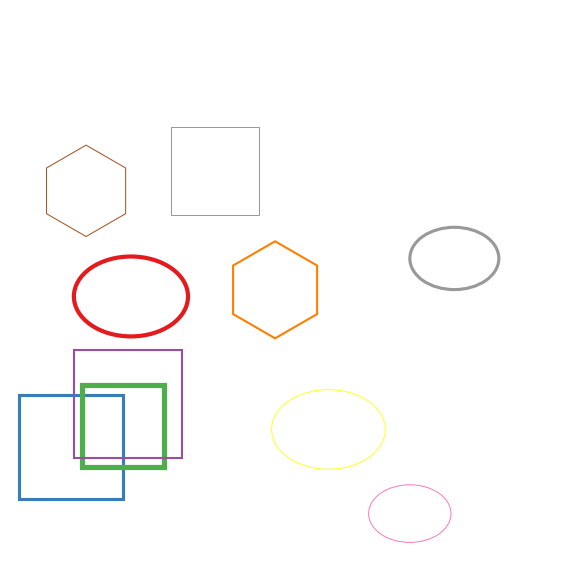[{"shape": "oval", "thickness": 2, "radius": 0.49, "center": [0.227, 0.486]}, {"shape": "square", "thickness": 1.5, "radius": 0.45, "center": [0.122, 0.225]}, {"shape": "square", "thickness": 2.5, "radius": 0.35, "center": [0.213, 0.262]}, {"shape": "square", "thickness": 1, "radius": 0.47, "center": [0.222, 0.3]}, {"shape": "hexagon", "thickness": 1, "radius": 0.42, "center": [0.476, 0.497]}, {"shape": "oval", "thickness": 0.5, "radius": 0.49, "center": [0.569, 0.256]}, {"shape": "hexagon", "thickness": 0.5, "radius": 0.4, "center": [0.149, 0.669]}, {"shape": "oval", "thickness": 0.5, "radius": 0.36, "center": [0.71, 0.11]}, {"shape": "square", "thickness": 0.5, "radius": 0.38, "center": [0.373, 0.704]}, {"shape": "oval", "thickness": 1.5, "radius": 0.39, "center": [0.787, 0.552]}]